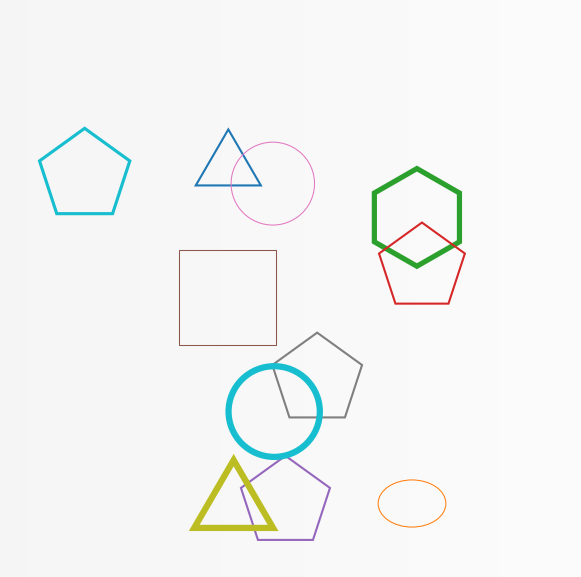[{"shape": "triangle", "thickness": 1, "radius": 0.32, "center": [0.393, 0.71]}, {"shape": "oval", "thickness": 0.5, "radius": 0.29, "center": [0.709, 0.127]}, {"shape": "hexagon", "thickness": 2.5, "radius": 0.42, "center": [0.717, 0.623]}, {"shape": "pentagon", "thickness": 1, "radius": 0.39, "center": [0.726, 0.536]}, {"shape": "pentagon", "thickness": 1, "radius": 0.4, "center": [0.491, 0.129]}, {"shape": "square", "thickness": 0.5, "radius": 0.42, "center": [0.392, 0.484]}, {"shape": "circle", "thickness": 0.5, "radius": 0.36, "center": [0.469, 0.681]}, {"shape": "pentagon", "thickness": 1, "radius": 0.41, "center": [0.546, 0.342]}, {"shape": "triangle", "thickness": 3, "radius": 0.39, "center": [0.402, 0.124]}, {"shape": "circle", "thickness": 3, "radius": 0.39, "center": [0.472, 0.287]}, {"shape": "pentagon", "thickness": 1.5, "radius": 0.41, "center": [0.146, 0.695]}]